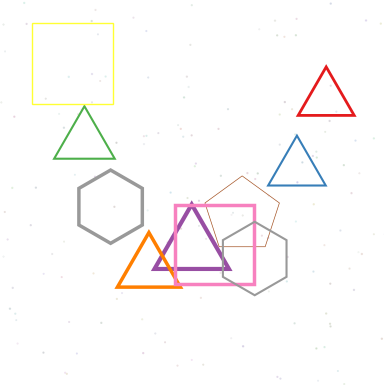[{"shape": "triangle", "thickness": 2, "radius": 0.42, "center": [0.847, 0.742]}, {"shape": "triangle", "thickness": 1.5, "radius": 0.43, "center": [0.771, 0.561]}, {"shape": "triangle", "thickness": 1.5, "radius": 0.45, "center": [0.219, 0.633]}, {"shape": "triangle", "thickness": 3, "radius": 0.56, "center": [0.498, 0.357]}, {"shape": "triangle", "thickness": 2.5, "radius": 0.47, "center": [0.387, 0.301]}, {"shape": "square", "thickness": 1, "radius": 0.53, "center": [0.188, 0.835]}, {"shape": "pentagon", "thickness": 0.5, "radius": 0.51, "center": [0.629, 0.441]}, {"shape": "square", "thickness": 2.5, "radius": 0.51, "center": [0.558, 0.364]}, {"shape": "hexagon", "thickness": 1.5, "radius": 0.48, "center": [0.662, 0.329]}, {"shape": "hexagon", "thickness": 2.5, "radius": 0.48, "center": [0.287, 0.463]}]